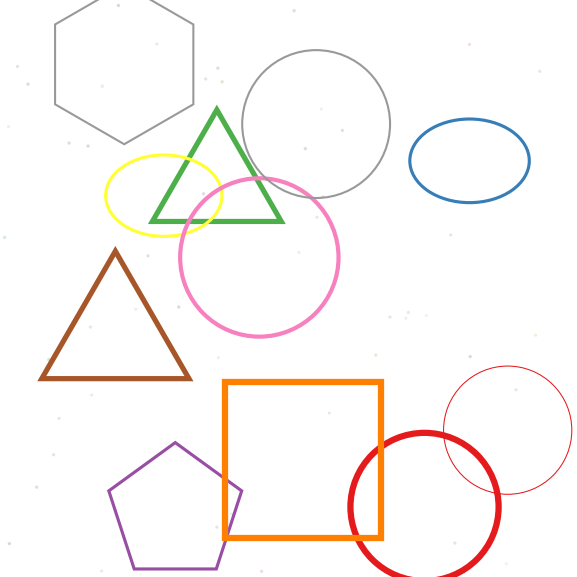[{"shape": "circle", "thickness": 0.5, "radius": 0.56, "center": [0.879, 0.254]}, {"shape": "circle", "thickness": 3, "radius": 0.64, "center": [0.735, 0.121]}, {"shape": "oval", "thickness": 1.5, "radius": 0.52, "center": [0.813, 0.721]}, {"shape": "triangle", "thickness": 2.5, "radius": 0.64, "center": [0.375, 0.68]}, {"shape": "pentagon", "thickness": 1.5, "radius": 0.6, "center": [0.303, 0.112]}, {"shape": "square", "thickness": 3, "radius": 0.68, "center": [0.525, 0.202]}, {"shape": "oval", "thickness": 1.5, "radius": 0.5, "center": [0.284, 0.66]}, {"shape": "triangle", "thickness": 2.5, "radius": 0.74, "center": [0.2, 0.417]}, {"shape": "circle", "thickness": 2, "radius": 0.69, "center": [0.449, 0.553]}, {"shape": "circle", "thickness": 1, "radius": 0.64, "center": [0.547, 0.784]}, {"shape": "hexagon", "thickness": 1, "radius": 0.69, "center": [0.215, 0.888]}]